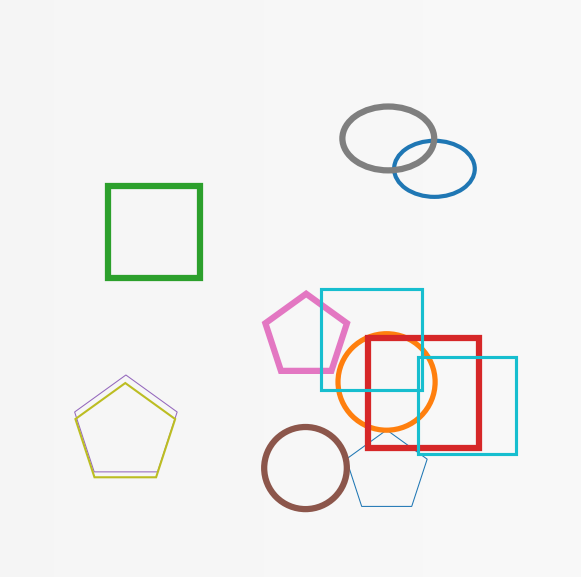[{"shape": "oval", "thickness": 2, "radius": 0.35, "center": [0.747, 0.707]}, {"shape": "pentagon", "thickness": 0.5, "radius": 0.37, "center": [0.665, 0.181]}, {"shape": "circle", "thickness": 2.5, "radius": 0.42, "center": [0.665, 0.338]}, {"shape": "square", "thickness": 3, "radius": 0.4, "center": [0.266, 0.597]}, {"shape": "square", "thickness": 3, "radius": 0.48, "center": [0.729, 0.319]}, {"shape": "pentagon", "thickness": 0.5, "radius": 0.46, "center": [0.217, 0.257]}, {"shape": "circle", "thickness": 3, "radius": 0.36, "center": [0.526, 0.189]}, {"shape": "pentagon", "thickness": 3, "radius": 0.37, "center": [0.527, 0.417]}, {"shape": "oval", "thickness": 3, "radius": 0.39, "center": [0.668, 0.759]}, {"shape": "pentagon", "thickness": 1, "radius": 0.45, "center": [0.216, 0.246]}, {"shape": "square", "thickness": 1.5, "radius": 0.44, "center": [0.64, 0.411]}, {"shape": "square", "thickness": 1.5, "radius": 0.42, "center": [0.804, 0.297]}]